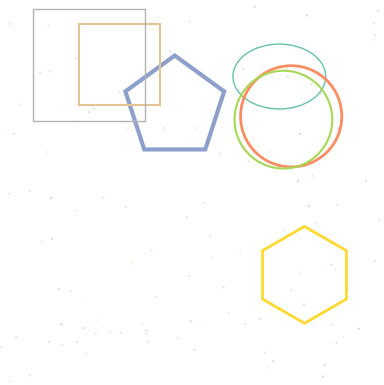[{"shape": "oval", "thickness": 1, "radius": 0.6, "center": [0.726, 0.801]}, {"shape": "circle", "thickness": 2, "radius": 0.66, "center": [0.756, 0.698]}, {"shape": "pentagon", "thickness": 3, "radius": 0.67, "center": [0.454, 0.721]}, {"shape": "circle", "thickness": 1.5, "radius": 0.63, "center": [0.736, 0.689]}, {"shape": "hexagon", "thickness": 2, "radius": 0.63, "center": [0.791, 0.286]}, {"shape": "square", "thickness": 1.5, "radius": 0.53, "center": [0.311, 0.833]}, {"shape": "square", "thickness": 1, "radius": 0.73, "center": [0.232, 0.831]}]